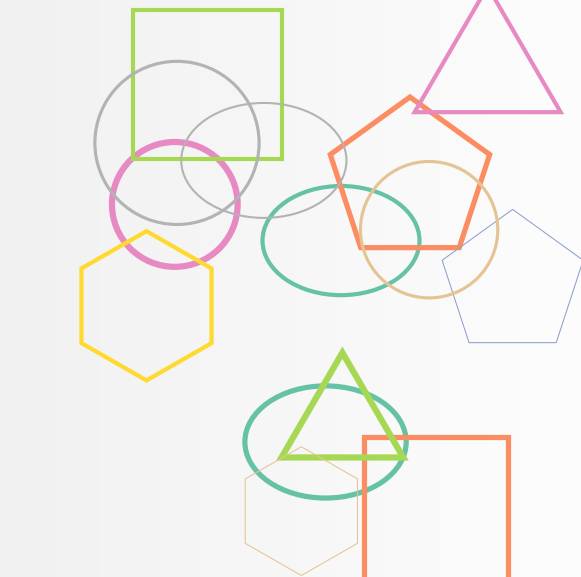[{"shape": "oval", "thickness": 2.5, "radius": 0.69, "center": [0.56, 0.234]}, {"shape": "oval", "thickness": 2, "radius": 0.68, "center": [0.587, 0.583]}, {"shape": "square", "thickness": 2.5, "radius": 0.62, "center": [0.75, 0.118]}, {"shape": "pentagon", "thickness": 2.5, "radius": 0.72, "center": [0.705, 0.687]}, {"shape": "pentagon", "thickness": 0.5, "radius": 0.64, "center": [0.882, 0.509]}, {"shape": "circle", "thickness": 3, "radius": 0.54, "center": [0.301, 0.645]}, {"shape": "triangle", "thickness": 2, "radius": 0.73, "center": [0.839, 0.877]}, {"shape": "square", "thickness": 2, "radius": 0.64, "center": [0.357, 0.852]}, {"shape": "triangle", "thickness": 3, "radius": 0.6, "center": [0.589, 0.267]}, {"shape": "hexagon", "thickness": 2, "radius": 0.65, "center": [0.252, 0.47]}, {"shape": "circle", "thickness": 1.5, "radius": 0.59, "center": [0.738, 0.601]}, {"shape": "hexagon", "thickness": 0.5, "radius": 0.56, "center": [0.518, 0.114]}, {"shape": "circle", "thickness": 1.5, "radius": 0.71, "center": [0.304, 0.752]}, {"shape": "oval", "thickness": 1, "radius": 0.71, "center": [0.454, 0.721]}]